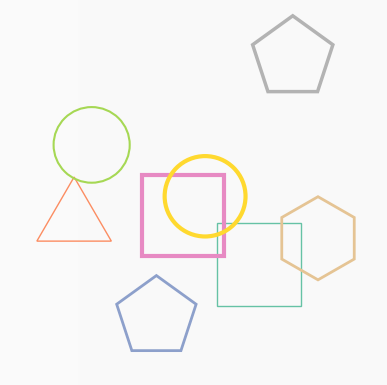[{"shape": "square", "thickness": 1, "radius": 0.54, "center": [0.668, 0.313]}, {"shape": "triangle", "thickness": 1, "radius": 0.55, "center": [0.191, 0.429]}, {"shape": "pentagon", "thickness": 2, "radius": 0.54, "center": [0.404, 0.176]}, {"shape": "square", "thickness": 3, "radius": 0.53, "center": [0.471, 0.441]}, {"shape": "circle", "thickness": 1.5, "radius": 0.49, "center": [0.237, 0.624]}, {"shape": "circle", "thickness": 3, "radius": 0.52, "center": [0.529, 0.49]}, {"shape": "hexagon", "thickness": 2, "radius": 0.54, "center": [0.821, 0.381]}, {"shape": "pentagon", "thickness": 2.5, "radius": 0.54, "center": [0.755, 0.85]}]